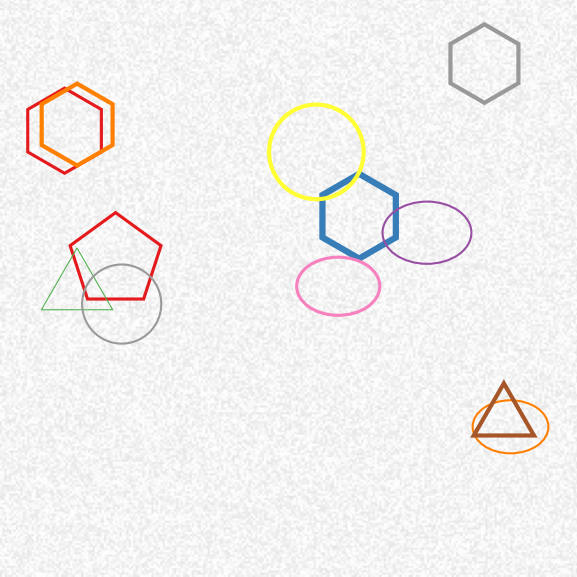[{"shape": "hexagon", "thickness": 1.5, "radius": 0.37, "center": [0.112, 0.773]}, {"shape": "pentagon", "thickness": 1.5, "radius": 0.41, "center": [0.2, 0.548]}, {"shape": "hexagon", "thickness": 3, "radius": 0.37, "center": [0.622, 0.625]}, {"shape": "triangle", "thickness": 0.5, "radius": 0.36, "center": [0.133, 0.498]}, {"shape": "oval", "thickness": 1, "radius": 0.38, "center": [0.739, 0.596]}, {"shape": "hexagon", "thickness": 2, "radius": 0.35, "center": [0.134, 0.783]}, {"shape": "oval", "thickness": 1, "radius": 0.33, "center": [0.884, 0.26]}, {"shape": "circle", "thickness": 2, "radius": 0.41, "center": [0.548, 0.736]}, {"shape": "triangle", "thickness": 2, "radius": 0.3, "center": [0.873, 0.275]}, {"shape": "oval", "thickness": 1.5, "radius": 0.36, "center": [0.586, 0.503]}, {"shape": "hexagon", "thickness": 2, "radius": 0.34, "center": [0.839, 0.889]}, {"shape": "circle", "thickness": 1, "radius": 0.34, "center": [0.211, 0.473]}]